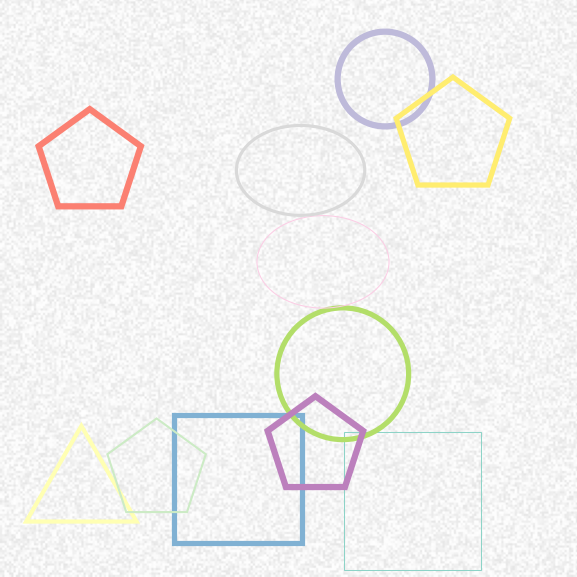[{"shape": "square", "thickness": 0.5, "radius": 0.6, "center": [0.714, 0.131]}, {"shape": "triangle", "thickness": 2, "radius": 0.55, "center": [0.141, 0.151]}, {"shape": "circle", "thickness": 3, "radius": 0.41, "center": [0.667, 0.862]}, {"shape": "pentagon", "thickness": 3, "radius": 0.47, "center": [0.155, 0.717]}, {"shape": "square", "thickness": 2.5, "radius": 0.55, "center": [0.412, 0.169]}, {"shape": "circle", "thickness": 2.5, "radius": 0.57, "center": [0.594, 0.352]}, {"shape": "oval", "thickness": 0.5, "radius": 0.57, "center": [0.559, 0.546]}, {"shape": "oval", "thickness": 1.5, "radius": 0.56, "center": [0.52, 0.704]}, {"shape": "pentagon", "thickness": 3, "radius": 0.43, "center": [0.546, 0.226]}, {"shape": "pentagon", "thickness": 1, "radius": 0.45, "center": [0.271, 0.185]}, {"shape": "pentagon", "thickness": 2.5, "radius": 0.52, "center": [0.784, 0.762]}]